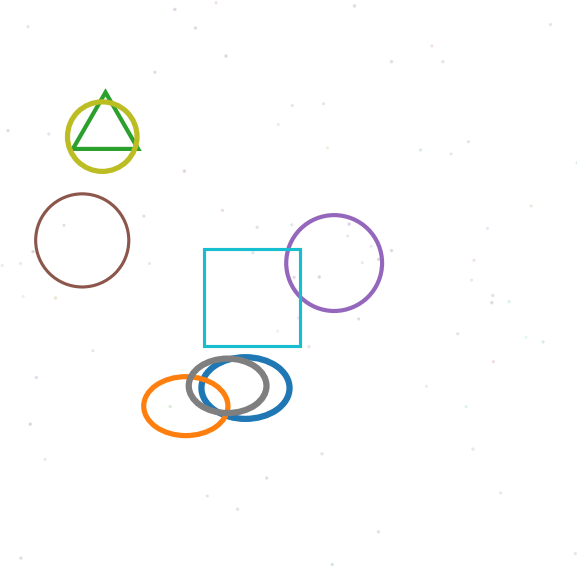[{"shape": "oval", "thickness": 3, "radius": 0.38, "center": [0.425, 0.327]}, {"shape": "oval", "thickness": 2.5, "radius": 0.36, "center": [0.322, 0.296]}, {"shape": "triangle", "thickness": 2, "radius": 0.33, "center": [0.183, 0.774]}, {"shape": "circle", "thickness": 2, "radius": 0.41, "center": [0.579, 0.544]}, {"shape": "circle", "thickness": 1.5, "radius": 0.4, "center": [0.142, 0.583]}, {"shape": "oval", "thickness": 3, "radius": 0.34, "center": [0.394, 0.331]}, {"shape": "circle", "thickness": 2.5, "radius": 0.3, "center": [0.177, 0.763]}, {"shape": "square", "thickness": 1.5, "radius": 0.42, "center": [0.437, 0.484]}]